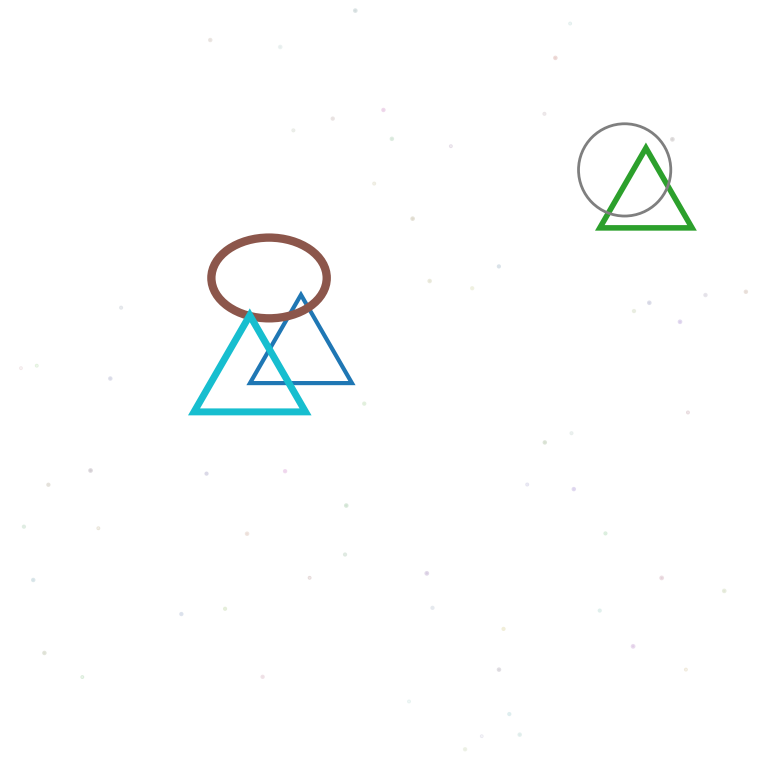[{"shape": "triangle", "thickness": 1.5, "radius": 0.38, "center": [0.391, 0.541]}, {"shape": "triangle", "thickness": 2, "radius": 0.35, "center": [0.839, 0.739]}, {"shape": "oval", "thickness": 3, "radius": 0.37, "center": [0.349, 0.639]}, {"shape": "circle", "thickness": 1, "radius": 0.3, "center": [0.811, 0.779]}, {"shape": "triangle", "thickness": 2.5, "radius": 0.42, "center": [0.324, 0.507]}]